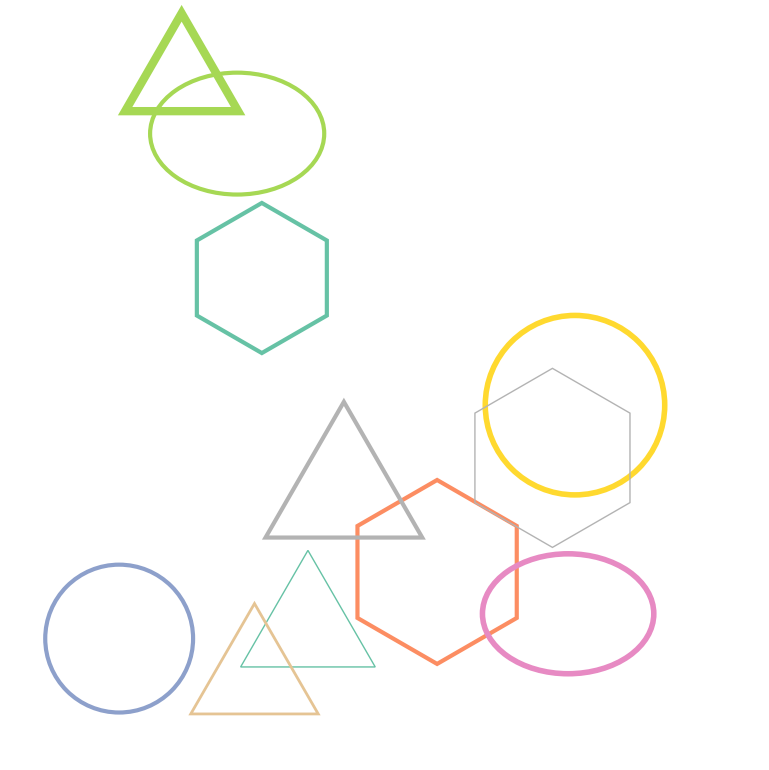[{"shape": "hexagon", "thickness": 1.5, "radius": 0.49, "center": [0.34, 0.639]}, {"shape": "triangle", "thickness": 0.5, "radius": 0.5, "center": [0.4, 0.184]}, {"shape": "hexagon", "thickness": 1.5, "radius": 0.6, "center": [0.568, 0.257]}, {"shape": "circle", "thickness": 1.5, "radius": 0.48, "center": [0.155, 0.171]}, {"shape": "oval", "thickness": 2, "radius": 0.56, "center": [0.738, 0.203]}, {"shape": "oval", "thickness": 1.5, "radius": 0.57, "center": [0.308, 0.826]}, {"shape": "triangle", "thickness": 3, "radius": 0.42, "center": [0.236, 0.898]}, {"shape": "circle", "thickness": 2, "radius": 0.58, "center": [0.747, 0.474]}, {"shape": "triangle", "thickness": 1, "radius": 0.48, "center": [0.331, 0.121]}, {"shape": "triangle", "thickness": 1.5, "radius": 0.59, "center": [0.447, 0.361]}, {"shape": "hexagon", "thickness": 0.5, "radius": 0.58, "center": [0.717, 0.405]}]